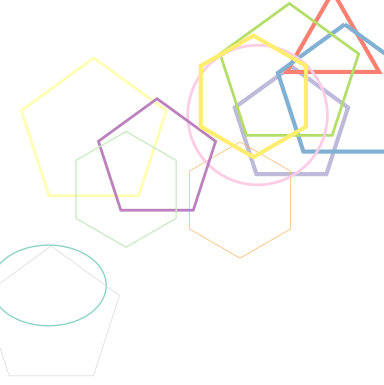[{"shape": "oval", "thickness": 1, "radius": 0.75, "center": [0.126, 0.259]}, {"shape": "pentagon", "thickness": 2, "radius": 0.99, "center": [0.244, 0.652]}, {"shape": "pentagon", "thickness": 3, "radius": 0.77, "center": [0.757, 0.673]}, {"shape": "triangle", "thickness": 3, "radius": 0.69, "center": [0.865, 0.883]}, {"shape": "pentagon", "thickness": 3, "radius": 0.91, "center": [0.895, 0.754]}, {"shape": "hexagon", "thickness": 0.5, "radius": 0.75, "center": [0.623, 0.48]}, {"shape": "pentagon", "thickness": 2, "radius": 0.95, "center": [0.752, 0.802]}, {"shape": "circle", "thickness": 2, "radius": 0.91, "center": [0.669, 0.701]}, {"shape": "pentagon", "thickness": 0.5, "radius": 0.93, "center": [0.133, 0.175]}, {"shape": "pentagon", "thickness": 2, "radius": 0.8, "center": [0.408, 0.584]}, {"shape": "hexagon", "thickness": 1, "radius": 0.75, "center": [0.327, 0.508]}, {"shape": "hexagon", "thickness": 3, "radius": 0.79, "center": [0.658, 0.75]}]